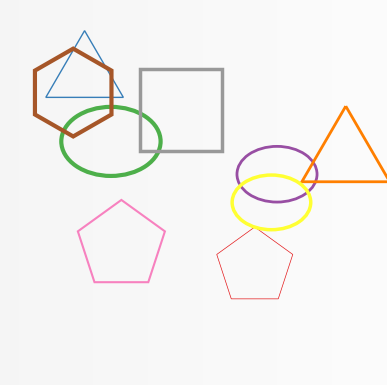[{"shape": "pentagon", "thickness": 0.5, "radius": 0.52, "center": [0.657, 0.307]}, {"shape": "triangle", "thickness": 1, "radius": 0.58, "center": [0.218, 0.805]}, {"shape": "oval", "thickness": 3, "radius": 0.64, "center": [0.286, 0.633]}, {"shape": "oval", "thickness": 2, "radius": 0.52, "center": [0.715, 0.547]}, {"shape": "triangle", "thickness": 2, "radius": 0.65, "center": [0.892, 0.593]}, {"shape": "oval", "thickness": 2.5, "radius": 0.51, "center": [0.7, 0.474]}, {"shape": "hexagon", "thickness": 3, "radius": 0.57, "center": [0.189, 0.76]}, {"shape": "pentagon", "thickness": 1.5, "radius": 0.59, "center": [0.313, 0.363]}, {"shape": "square", "thickness": 2.5, "radius": 0.53, "center": [0.467, 0.715]}]